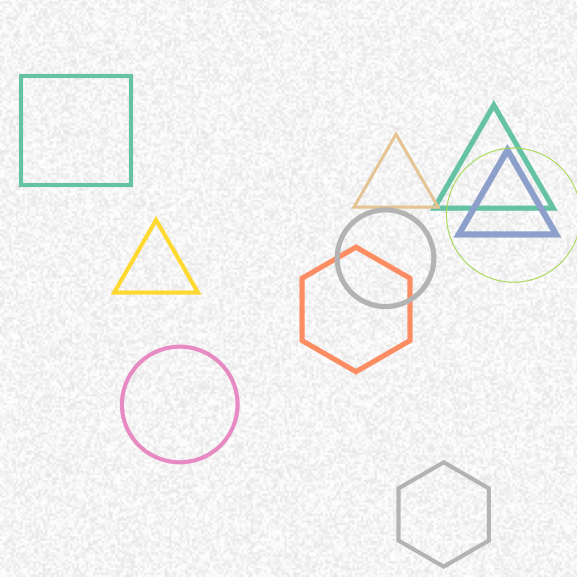[{"shape": "square", "thickness": 2, "radius": 0.47, "center": [0.132, 0.774]}, {"shape": "triangle", "thickness": 2.5, "radius": 0.59, "center": [0.855, 0.698]}, {"shape": "hexagon", "thickness": 2.5, "radius": 0.54, "center": [0.616, 0.463]}, {"shape": "triangle", "thickness": 3, "radius": 0.49, "center": [0.879, 0.642]}, {"shape": "circle", "thickness": 2, "radius": 0.5, "center": [0.311, 0.299]}, {"shape": "circle", "thickness": 0.5, "radius": 0.58, "center": [0.889, 0.627]}, {"shape": "triangle", "thickness": 2, "radius": 0.42, "center": [0.27, 0.534]}, {"shape": "triangle", "thickness": 1.5, "radius": 0.42, "center": [0.686, 0.683]}, {"shape": "hexagon", "thickness": 2, "radius": 0.45, "center": [0.768, 0.108]}, {"shape": "circle", "thickness": 2.5, "radius": 0.42, "center": [0.668, 0.552]}]